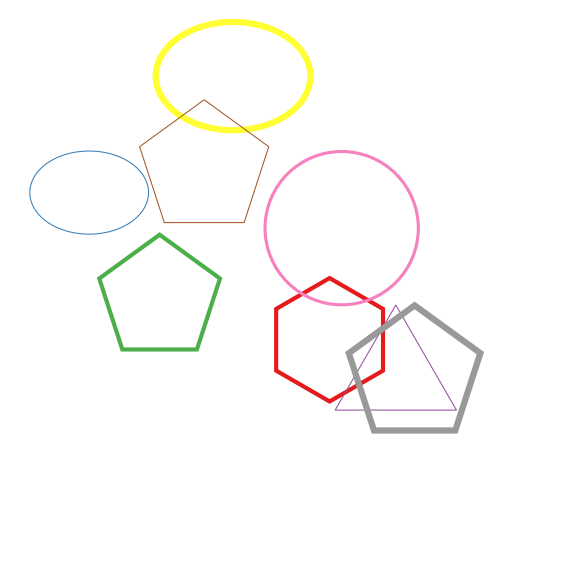[{"shape": "hexagon", "thickness": 2, "radius": 0.53, "center": [0.571, 0.411]}, {"shape": "oval", "thickness": 0.5, "radius": 0.51, "center": [0.154, 0.666]}, {"shape": "pentagon", "thickness": 2, "radius": 0.55, "center": [0.276, 0.483]}, {"shape": "triangle", "thickness": 0.5, "radius": 0.61, "center": [0.685, 0.35]}, {"shape": "oval", "thickness": 3, "radius": 0.67, "center": [0.404, 0.867]}, {"shape": "pentagon", "thickness": 0.5, "radius": 0.59, "center": [0.354, 0.709]}, {"shape": "circle", "thickness": 1.5, "radius": 0.66, "center": [0.592, 0.604]}, {"shape": "pentagon", "thickness": 3, "radius": 0.6, "center": [0.718, 0.351]}]